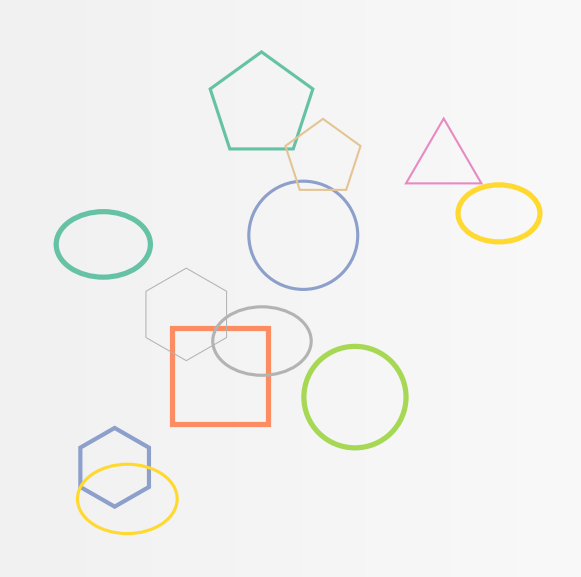[{"shape": "oval", "thickness": 2.5, "radius": 0.41, "center": [0.178, 0.576]}, {"shape": "pentagon", "thickness": 1.5, "radius": 0.46, "center": [0.45, 0.816]}, {"shape": "square", "thickness": 2.5, "radius": 0.41, "center": [0.378, 0.348]}, {"shape": "circle", "thickness": 1.5, "radius": 0.47, "center": [0.522, 0.592]}, {"shape": "hexagon", "thickness": 2, "radius": 0.34, "center": [0.197, 0.19]}, {"shape": "triangle", "thickness": 1, "radius": 0.37, "center": [0.763, 0.719]}, {"shape": "circle", "thickness": 2.5, "radius": 0.44, "center": [0.611, 0.312]}, {"shape": "oval", "thickness": 1.5, "radius": 0.43, "center": [0.219, 0.135]}, {"shape": "oval", "thickness": 2.5, "radius": 0.35, "center": [0.858, 0.63]}, {"shape": "pentagon", "thickness": 1, "radius": 0.34, "center": [0.556, 0.725]}, {"shape": "oval", "thickness": 1.5, "radius": 0.42, "center": [0.451, 0.409]}, {"shape": "hexagon", "thickness": 0.5, "radius": 0.4, "center": [0.32, 0.455]}]